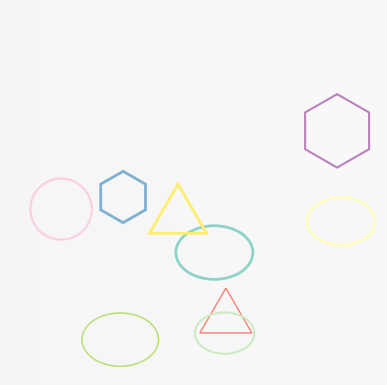[{"shape": "oval", "thickness": 2, "radius": 0.5, "center": [0.553, 0.344]}, {"shape": "oval", "thickness": 1.5, "radius": 0.44, "center": [0.88, 0.425]}, {"shape": "triangle", "thickness": 1, "radius": 0.39, "center": [0.583, 0.174]}, {"shape": "hexagon", "thickness": 2, "radius": 0.33, "center": [0.318, 0.488]}, {"shape": "oval", "thickness": 1, "radius": 0.49, "center": [0.31, 0.118]}, {"shape": "circle", "thickness": 1.5, "radius": 0.4, "center": [0.158, 0.457]}, {"shape": "hexagon", "thickness": 1.5, "radius": 0.48, "center": [0.87, 0.66]}, {"shape": "oval", "thickness": 1.5, "radius": 0.38, "center": [0.58, 0.135]}, {"shape": "triangle", "thickness": 2, "radius": 0.43, "center": [0.459, 0.437]}]